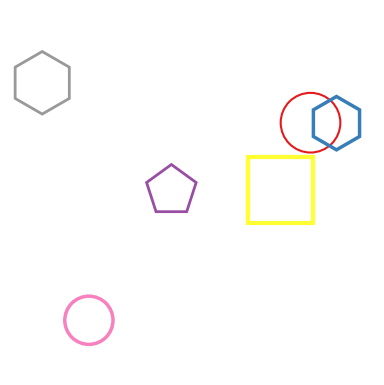[{"shape": "circle", "thickness": 1.5, "radius": 0.39, "center": [0.807, 0.681]}, {"shape": "hexagon", "thickness": 2.5, "radius": 0.35, "center": [0.874, 0.68]}, {"shape": "pentagon", "thickness": 2, "radius": 0.34, "center": [0.445, 0.505]}, {"shape": "square", "thickness": 3, "radius": 0.42, "center": [0.729, 0.507]}, {"shape": "circle", "thickness": 2.5, "radius": 0.31, "center": [0.231, 0.168]}, {"shape": "hexagon", "thickness": 2, "radius": 0.41, "center": [0.11, 0.785]}]